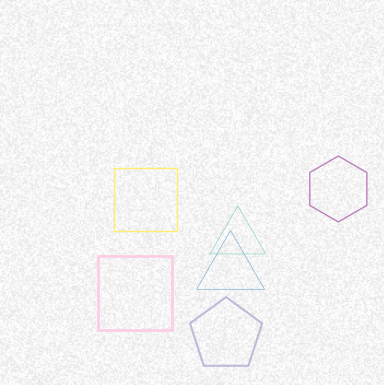[{"shape": "triangle", "thickness": 0.5, "radius": 0.42, "center": [0.618, 0.382]}, {"shape": "pentagon", "thickness": 1.5, "radius": 0.49, "center": [0.587, 0.13]}, {"shape": "triangle", "thickness": 0.5, "radius": 0.51, "center": [0.599, 0.3]}, {"shape": "square", "thickness": 2, "radius": 0.48, "center": [0.35, 0.24]}, {"shape": "hexagon", "thickness": 1, "radius": 0.43, "center": [0.879, 0.509]}, {"shape": "square", "thickness": 1, "radius": 0.41, "center": [0.379, 0.482]}]